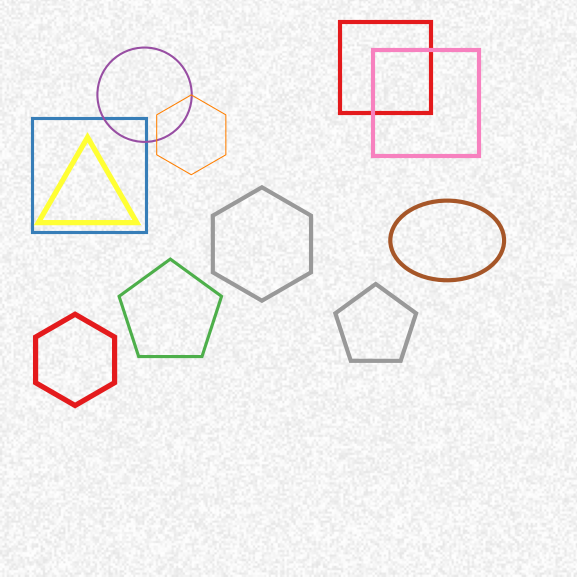[{"shape": "hexagon", "thickness": 2.5, "radius": 0.39, "center": [0.13, 0.376]}, {"shape": "square", "thickness": 2, "radius": 0.39, "center": [0.667, 0.883]}, {"shape": "square", "thickness": 1.5, "radius": 0.49, "center": [0.154, 0.696]}, {"shape": "pentagon", "thickness": 1.5, "radius": 0.47, "center": [0.295, 0.457]}, {"shape": "circle", "thickness": 1, "radius": 0.41, "center": [0.25, 0.835]}, {"shape": "hexagon", "thickness": 0.5, "radius": 0.35, "center": [0.331, 0.766]}, {"shape": "triangle", "thickness": 2.5, "radius": 0.49, "center": [0.152, 0.663]}, {"shape": "oval", "thickness": 2, "radius": 0.49, "center": [0.774, 0.583]}, {"shape": "square", "thickness": 2, "radius": 0.46, "center": [0.738, 0.821]}, {"shape": "pentagon", "thickness": 2, "radius": 0.37, "center": [0.651, 0.434]}, {"shape": "hexagon", "thickness": 2, "radius": 0.49, "center": [0.454, 0.577]}]